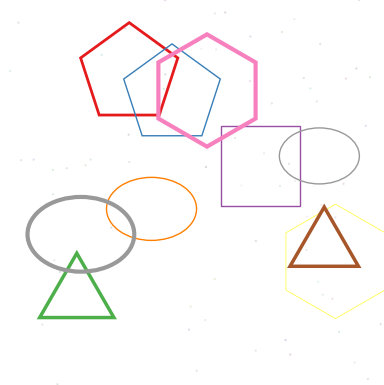[{"shape": "pentagon", "thickness": 2, "radius": 0.66, "center": [0.336, 0.809]}, {"shape": "pentagon", "thickness": 1, "radius": 0.66, "center": [0.447, 0.754]}, {"shape": "triangle", "thickness": 2.5, "radius": 0.56, "center": [0.199, 0.231]}, {"shape": "square", "thickness": 1, "radius": 0.51, "center": [0.676, 0.569]}, {"shape": "oval", "thickness": 1, "radius": 0.58, "center": [0.394, 0.457]}, {"shape": "hexagon", "thickness": 0.5, "radius": 0.74, "center": [0.871, 0.321]}, {"shape": "triangle", "thickness": 2.5, "radius": 0.51, "center": [0.842, 0.36]}, {"shape": "hexagon", "thickness": 3, "radius": 0.73, "center": [0.538, 0.765]}, {"shape": "oval", "thickness": 1, "radius": 0.52, "center": [0.83, 0.595]}, {"shape": "oval", "thickness": 3, "radius": 0.69, "center": [0.21, 0.391]}]